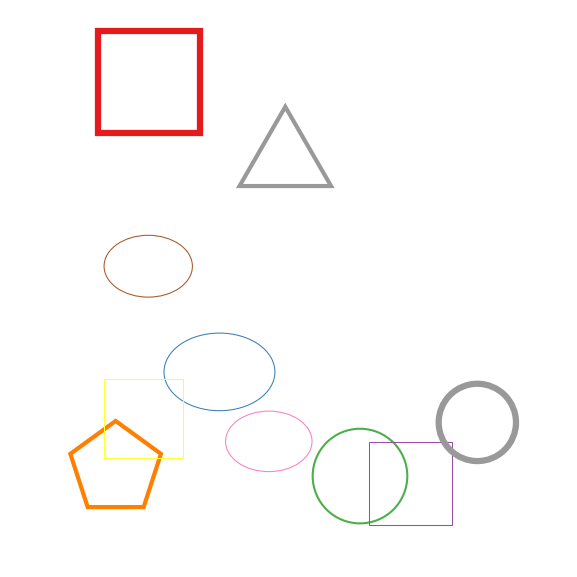[{"shape": "square", "thickness": 3, "radius": 0.44, "center": [0.258, 0.857]}, {"shape": "oval", "thickness": 0.5, "radius": 0.48, "center": [0.38, 0.355]}, {"shape": "circle", "thickness": 1, "radius": 0.41, "center": [0.623, 0.175]}, {"shape": "square", "thickness": 0.5, "radius": 0.36, "center": [0.711, 0.162]}, {"shape": "pentagon", "thickness": 2, "radius": 0.41, "center": [0.2, 0.188]}, {"shape": "square", "thickness": 0.5, "radius": 0.34, "center": [0.249, 0.274]}, {"shape": "oval", "thickness": 0.5, "radius": 0.38, "center": [0.257, 0.538]}, {"shape": "oval", "thickness": 0.5, "radius": 0.37, "center": [0.465, 0.235]}, {"shape": "circle", "thickness": 3, "radius": 0.33, "center": [0.827, 0.268]}, {"shape": "triangle", "thickness": 2, "radius": 0.46, "center": [0.494, 0.723]}]